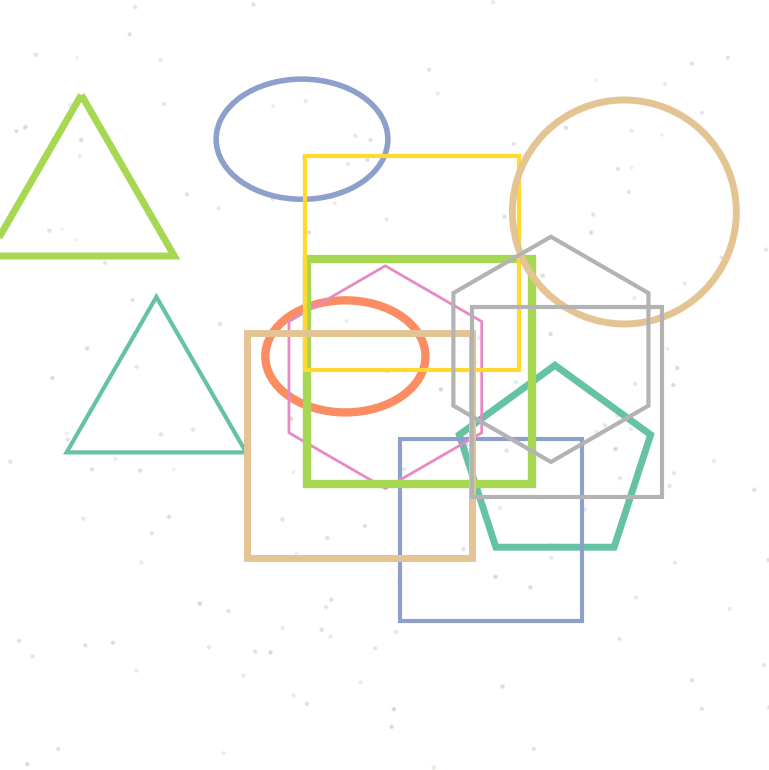[{"shape": "triangle", "thickness": 1.5, "radius": 0.67, "center": [0.203, 0.48]}, {"shape": "pentagon", "thickness": 2.5, "radius": 0.65, "center": [0.721, 0.395]}, {"shape": "oval", "thickness": 3, "radius": 0.52, "center": [0.449, 0.537]}, {"shape": "oval", "thickness": 2, "radius": 0.56, "center": [0.392, 0.819]}, {"shape": "square", "thickness": 1.5, "radius": 0.59, "center": [0.638, 0.312]}, {"shape": "hexagon", "thickness": 1, "radius": 0.72, "center": [0.5, 0.51]}, {"shape": "triangle", "thickness": 2.5, "radius": 0.7, "center": [0.106, 0.737]}, {"shape": "square", "thickness": 3, "radius": 0.73, "center": [0.545, 0.517]}, {"shape": "square", "thickness": 1.5, "radius": 0.7, "center": [0.535, 0.659]}, {"shape": "square", "thickness": 2.5, "radius": 0.73, "center": [0.467, 0.421]}, {"shape": "circle", "thickness": 2.5, "radius": 0.73, "center": [0.811, 0.725]}, {"shape": "hexagon", "thickness": 1.5, "radius": 0.73, "center": [0.715, 0.546]}, {"shape": "square", "thickness": 1.5, "radius": 0.62, "center": [0.737, 0.478]}]